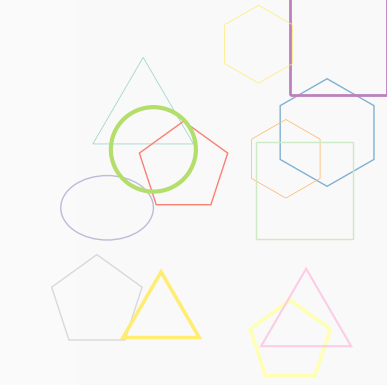[{"shape": "triangle", "thickness": 0.5, "radius": 0.75, "center": [0.369, 0.701]}, {"shape": "pentagon", "thickness": 2.5, "radius": 0.54, "center": [0.749, 0.112]}, {"shape": "oval", "thickness": 1, "radius": 0.6, "center": [0.276, 0.46]}, {"shape": "pentagon", "thickness": 1, "radius": 0.6, "center": [0.474, 0.565]}, {"shape": "hexagon", "thickness": 1, "radius": 0.7, "center": [0.844, 0.656]}, {"shape": "hexagon", "thickness": 0.5, "radius": 0.51, "center": [0.738, 0.588]}, {"shape": "circle", "thickness": 3, "radius": 0.55, "center": [0.396, 0.612]}, {"shape": "triangle", "thickness": 1.5, "radius": 0.67, "center": [0.79, 0.168]}, {"shape": "pentagon", "thickness": 1, "radius": 0.61, "center": [0.25, 0.216]}, {"shape": "square", "thickness": 2, "radius": 0.62, "center": [0.874, 0.878]}, {"shape": "square", "thickness": 1, "radius": 0.63, "center": [0.785, 0.505]}, {"shape": "triangle", "thickness": 2.5, "radius": 0.57, "center": [0.416, 0.18]}, {"shape": "hexagon", "thickness": 0.5, "radius": 0.51, "center": [0.667, 0.885]}]